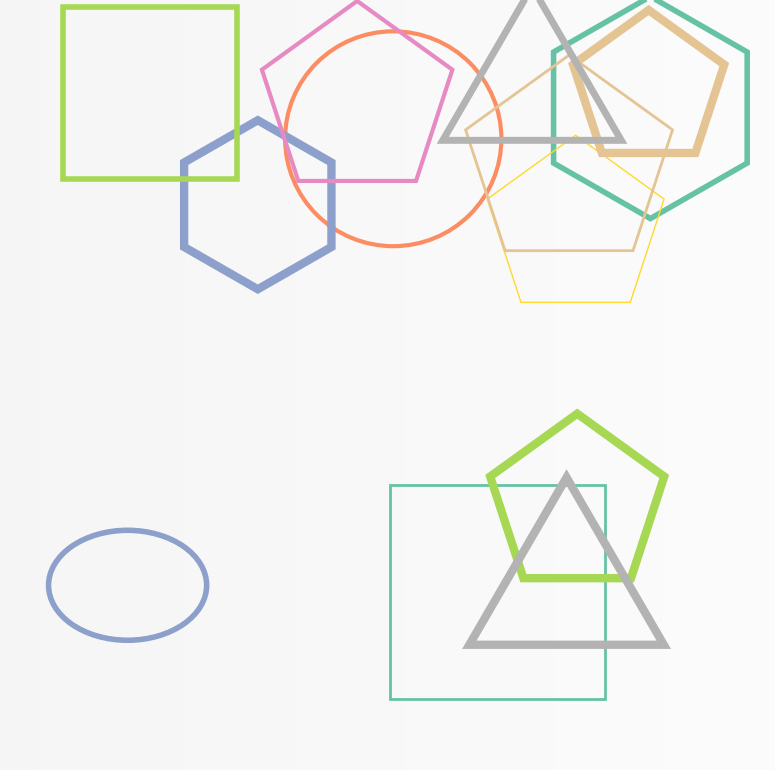[{"shape": "square", "thickness": 1, "radius": 0.7, "center": [0.642, 0.231]}, {"shape": "hexagon", "thickness": 2, "radius": 0.72, "center": [0.839, 0.86]}, {"shape": "circle", "thickness": 1.5, "radius": 0.7, "center": [0.507, 0.82]}, {"shape": "hexagon", "thickness": 3, "radius": 0.55, "center": [0.333, 0.734]}, {"shape": "oval", "thickness": 2, "radius": 0.51, "center": [0.165, 0.24]}, {"shape": "pentagon", "thickness": 1.5, "radius": 0.65, "center": [0.461, 0.87]}, {"shape": "square", "thickness": 2, "radius": 0.56, "center": [0.193, 0.879]}, {"shape": "pentagon", "thickness": 3, "radius": 0.59, "center": [0.745, 0.345]}, {"shape": "pentagon", "thickness": 0.5, "radius": 0.6, "center": [0.743, 0.704]}, {"shape": "pentagon", "thickness": 1, "radius": 0.7, "center": [0.734, 0.788]}, {"shape": "pentagon", "thickness": 3, "radius": 0.51, "center": [0.837, 0.884]}, {"shape": "triangle", "thickness": 2.5, "radius": 0.66, "center": [0.686, 0.884]}, {"shape": "triangle", "thickness": 3, "radius": 0.72, "center": [0.731, 0.235]}]